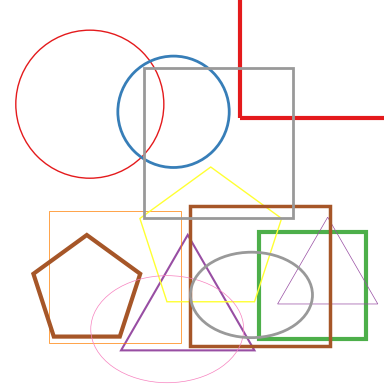[{"shape": "circle", "thickness": 1, "radius": 0.96, "center": [0.233, 0.729]}, {"shape": "square", "thickness": 3, "radius": 0.95, "center": [0.812, 0.883]}, {"shape": "circle", "thickness": 2, "radius": 0.72, "center": [0.451, 0.71]}, {"shape": "square", "thickness": 3, "radius": 0.7, "center": [0.811, 0.259]}, {"shape": "triangle", "thickness": 1.5, "radius": 1.0, "center": [0.488, 0.19]}, {"shape": "triangle", "thickness": 0.5, "radius": 0.75, "center": [0.851, 0.286]}, {"shape": "square", "thickness": 0.5, "radius": 0.86, "center": [0.298, 0.28]}, {"shape": "pentagon", "thickness": 1, "radius": 0.97, "center": [0.547, 0.373]}, {"shape": "square", "thickness": 2.5, "radius": 0.91, "center": [0.675, 0.282]}, {"shape": "pentagon", "thickness": 3, "radius": 0.73, "center": [0.225, 0.244]}, {"shape": "oval", "thickness": 0.5, "radius": 0.99, "center": [0.434, 0.145]}, {"shape": "oval", "thickness": 2, "radius": 0.79, "center": [0.653, 0.234]}, {"shape": "square", "thickness": 2, "radius": 0.97, "center": [0.568, 0.627]}]